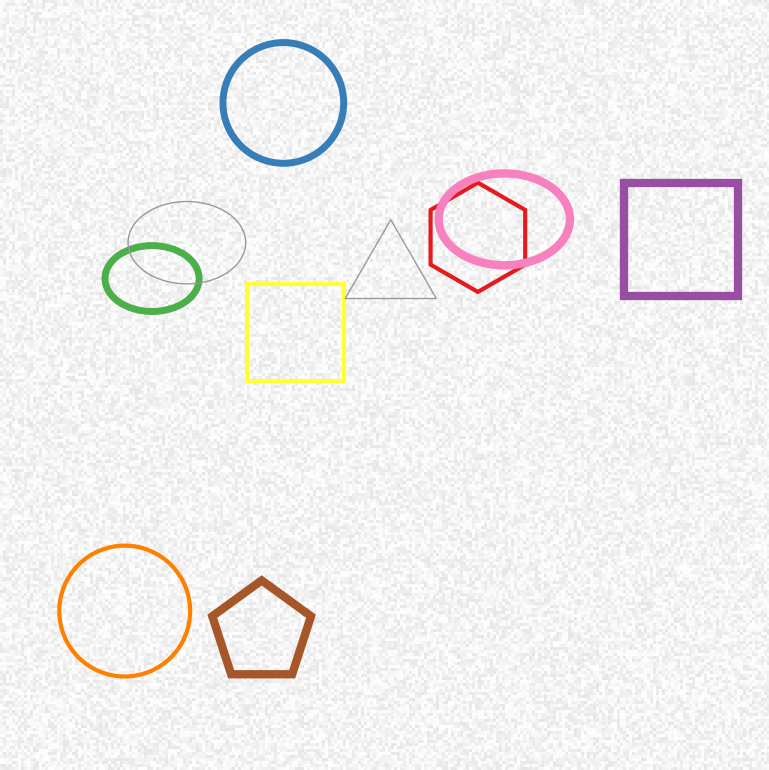[{"shape": "hexagon", "thickness": 1.5, "radius": 0.35, "center": [0.621, 0.692]}, {"shape": "circle", "thickness": 2.5, "radius": 0.39, "center": [0.368, 0.866]}, {"shape": "oval", "thickness": 2.5, "radius": 0.31, "center": [0.197, 0.638]}, {"shape": "square", "thickness": 3, "radius": 0.37, "center": [0.884, 0.689]}, {"shape": "circle", "thickness": 1.5, "radius": 0.42, "center": [0.162, 0.206]}, {"shape": "square", "thickness": 1.5, "radius": 0.32, "center": [0.383, 0.568]}, {"shape": "pentagon", "thickness": 3, "radius": 0.34, "center": [0.34, 0.179]}, {"shape": "oval", "thickness": 3, "radius": 0.43, "center": [0.655, 0.715]}, {"shape": "triangle", "thickness": 0.5, "radius": 0.34, "center": [0.508, 0.646]}, {"shape": "oval", "thickness": 0.5, "radius": 0.38, "center": [0.243, 0.685]}]